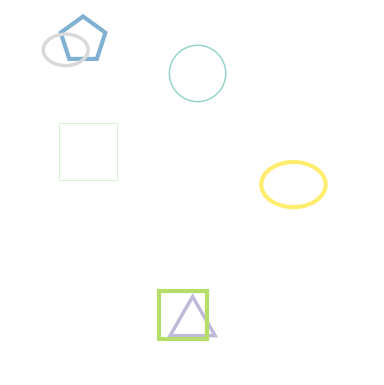[{"shape": "circle", "thickness": 1, "radius": 0.37, "center": [0.513, 0.809]}, {"shape": "triangle", "thickness": 2.5, "radius": 0.34, "center": [0.5, 0.162]}, {"shape": "pentagon", "thickness": 3, "radius": 0.31, "center": [0.216, 0.896]}, {"shape": "square", "thickness": 3, "radius": 0.31, "center": [0.475, 0.183]}, {"shape": "oval", "thickness": 2.5, "radius": 0.29, "center": [0.171, 0.87]}, {"shape": "square", "thickness": 0.5, "radius": 0.37, "center": [0.228, 0.607]}, {"shape": "oval", "thickness": 3, "radius": 0.42, "center": [0.762, 0.521]}]